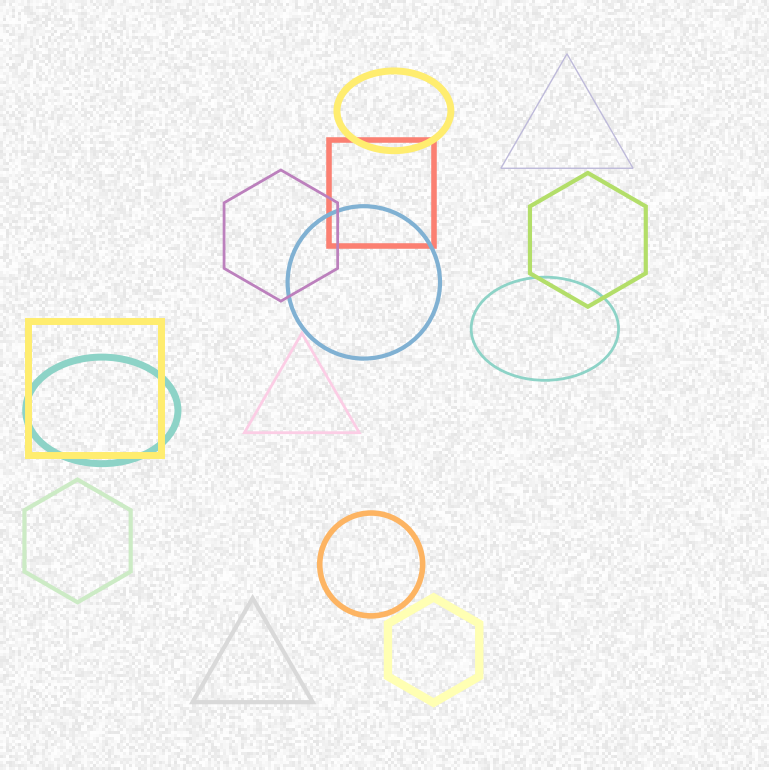[{"shape": "oval", "thickness": 1, "radius": 0.48, "center": [0.708, 0.573]}, {"shape": "oval", "thickness": 2.5, "radius": 0.49, "center": [0.132, 0.467]}, {"shape": "hexagon", "thickness": 3, "radius": 0.34, "center": [0.563, 0.156]}, {"shape": "triangle", "thickness": 0.5, "radius": 0.5, "center": [0.736, 0.831]}, {"shape": "square", "thickness": 2, "radius": 0.34, "center": [0.496, 0.75]}, {"shape": "circle", "thickness": 1.5, "radius": 0.49, "center": [0.472, 0.633]}, {"shape": "circle", "thickness": 2, "radius": 0.33, "center": [0.482, 0.267]}, {"shape": "hexagon", "thickness": 1.5, "radius": 0.43, "center": [0.763, 0.689]}, {"shape": "triangle", "thickness": 1, "radius": 0.43, "center": [0.392, 0.481]}, {"shape": "triangle", "thickness": 1.5, "radius": 0.45, "center": [0.328, 0.133]}, {"shape": "hexagon", "thickness": 1, "radius": 0.43, "center": [0.365, 0.694]}, {"shape": "hexagon", "thickness": 1.5, "radius": 0.4, "center": [0.101, 0.297]}, {"shape": "square", "thickness": 2.5, "radius": 0.43, "center": [0.123, 0.496]}, {"shape": "oval", "thickness": 2.5, "radius": 0.37, "center": [0.512, 0.856]}]